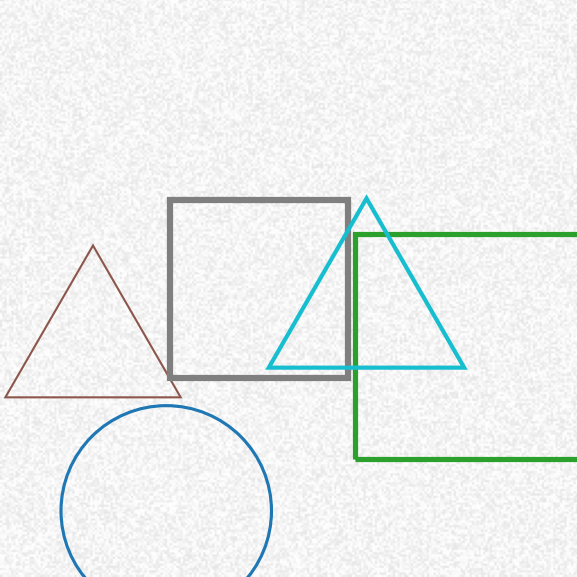[{"shape": "circle", "thickness": 1.5, "radius": 0.91, "center": [0.288, 0.115]}, {"shape": "square", "thickness": 2.5, "radius": 0.98, "center": [0.81, 0.399]}, {"shape": "triangle", "thickness": 1, "radius": 0.88, "center": [0.161, 0.399]}, {"shape": "square", "thickness": 3, "radius": 0.77, "center": [0.448, 0.498]}, {"shape": "triangle", "thickness": 2, "radius": 0.98, "center": [0.635, 0.46]}]